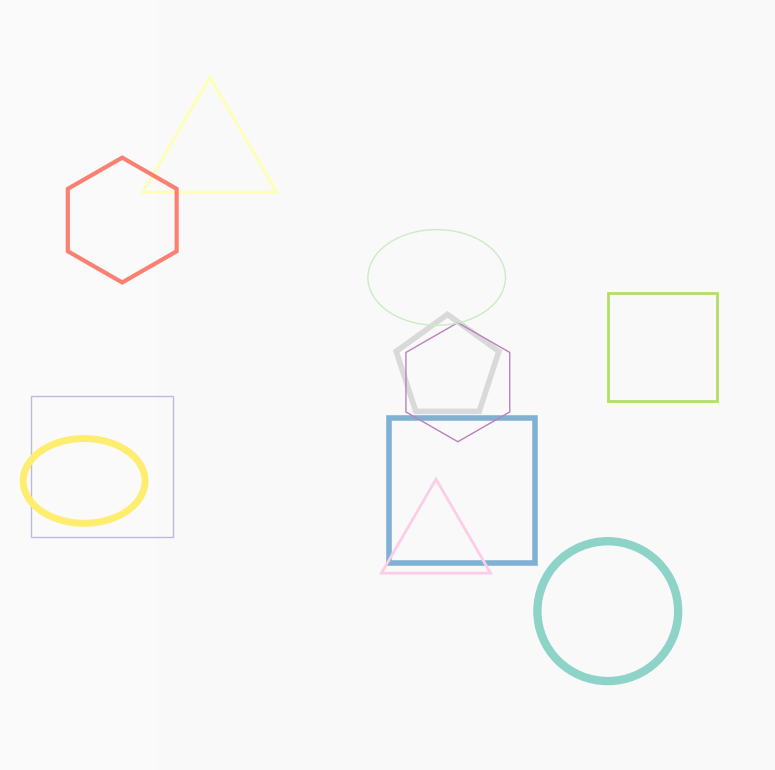[{"shape": "circle", "thickness": 3, "radius": 0.45, "center": [0.784, 0.206]}, {"shape": "triangle", "thickness": 1, "radius": 0.5, "center": [0.271, 0.8]}, {"shape": "square", "thickness": 0.5, "radius": 0.46, "center": [0.132, 0.394]}, {"shape": "hexagon", "thickness": 1.5, "radius": 0.41, "center": [0.158, 0.714]}, {"shape": "square", "thickness": 2, "radius": 0.47, "center": [0.596, 0.363]}, {"shape": "square", "thickness": 1, "radius": 0.35, "center": [0.855, 0.55]}, {"shape": "triangle", "thickness": 1, "radius": 0.41, "center": [0.563, 0.296]}, {"shape": "pentagon", "thickness": 2, "radius": 0.35, "center": [0.577, 0.522]}, {"shape": "hexagon", "thickness": 0.5, "radius": 0.39, "center": [0.591, 0.504]}, {"shape": "oval", "thickness": 0.5, "radius": 0.44, "center": [0.563, 0.64]}, {"shape": "oval", "thickness": 2.5, "radius": 0.39, "center": [0.109, 0.375]}]